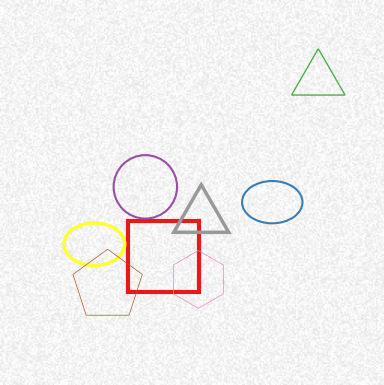[{"shape": "square", "thickness": 3, "radius": 0.46, "center": [0.425, 0.335]}, {"shape": "oval", "thickness": 1.5, "radius": 0.39, "center": [0.707, 0.475]}, {"shape": "triangle", "thickness": 1, "radius": 0.4, "center": [0.827, 0.793]}, {"shape": "circle", "thickness": 1.5, "radius": 0.41, "center": [0.378, 0.515]}, {"shape": "oval", "thickness": 2.5, "radius": 0.39, "center": [0.245, 0.366]}, {"shape": "pentagon", "thickness": 0.5, "radius": 0.47, "center": [0.28, 0.258]}, {"shape": "hexagon", "thickness": 0.5, "radius": 0.37, "center": [0.515, 0.274]}, {"shape": "triangle", "thickness": 2.5, "radius": 0.41, "center": [0.523, 0.438]}]